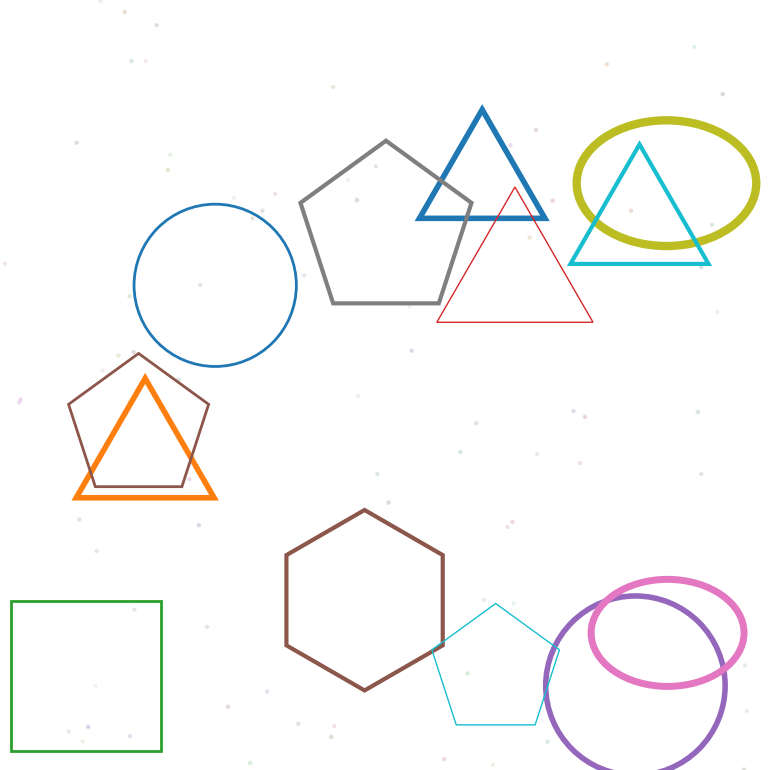[{"shape": "circle", "thickness": 1, "radius": 0.53, "center": [0.279, 0.629]}, {"shape": "triangle", "thickness": 2, "radius": 0.47, "center": [0.626, 0.763]}, {"shape": "triangle", "thickness": 2, "radius": 0.52, "center": [0.189, 0.405]}, {"shape": "square", "thickness": 1, "radius": 0.49, "center": [0.112, 0.122]}, {"shape": "triangle", "thickness": 0.5, "radius": 0.59, "center": [0.669, 0.64]}, {"shape": "circle", "thickness": 2, "radius": 0.58, "center": [0.825, 0.11]}, {"shape": "hexagon", "thickness": 1.5, "radius": 0.59, "center": [0.473, 0.22]}, {"shape": "pentagon", "thickness": 1, "radius": 0.48, "center": [0.18, 0.445]}, {"shape": "oval", "thickness": 2.5, "radius": 0.5, "center": [0.867, 0.178]}, {"shape": "pentagon", "thickness": 1.5, "radius": 0.58, "center": [0.501, 0.7]}, {"shape": "oval", "thickness": 3, "radius": 0.58, "center": [0.866, 0.762]}, {"shape": "triangle", "thickness": 1.5, "radius": 0.52, "center": [0.831, 0.709]}, {"shape": "pentagon", "thickness": 0.5, "radius": 0.44, "center": [0.644, 0.129]}]